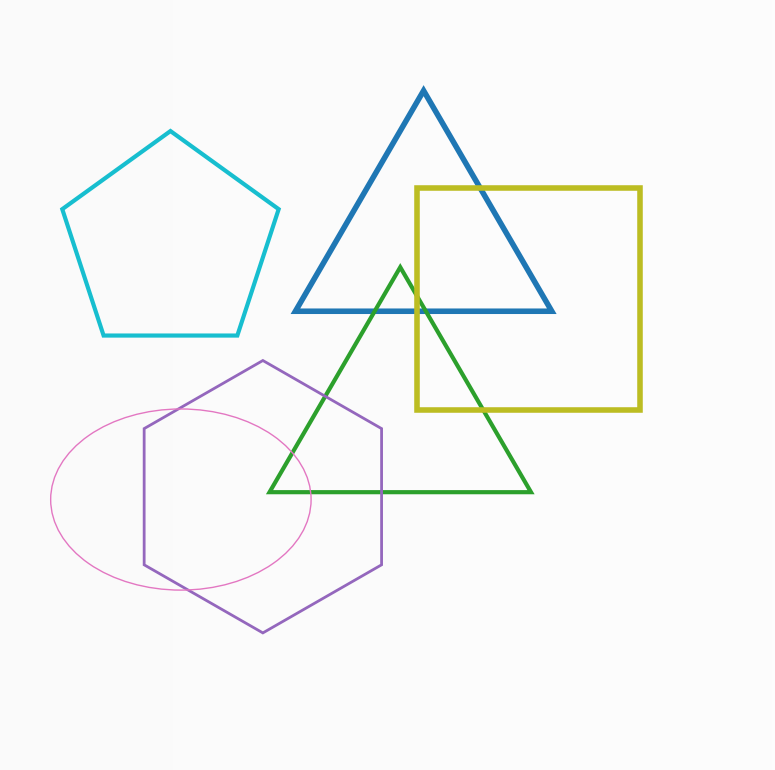[{"shape": "triangle", "thickness": 2, "radius": 0.95, "center": [0.547, 0.691]}, {"shape": "triangle", "thickness": 1.5, "radius": 0.97, "center": [0.516, 0.458]}, {"shape": "hexagon", "thickness": 1, "radius": 0.88, "center": [0.339, 0.355]}, {"shape": "oval", "thickness": 0.5, "radius": 0.84, "center": [0.233, 0.351]}, {"shape": "square", "thickness": 2, "radius": 0.72, "center": [0.682, 0.612]}, {"shape": "pentagon", "thickness": 1.5, "radius": 0.73, "center": [0.22, 0.683]}]